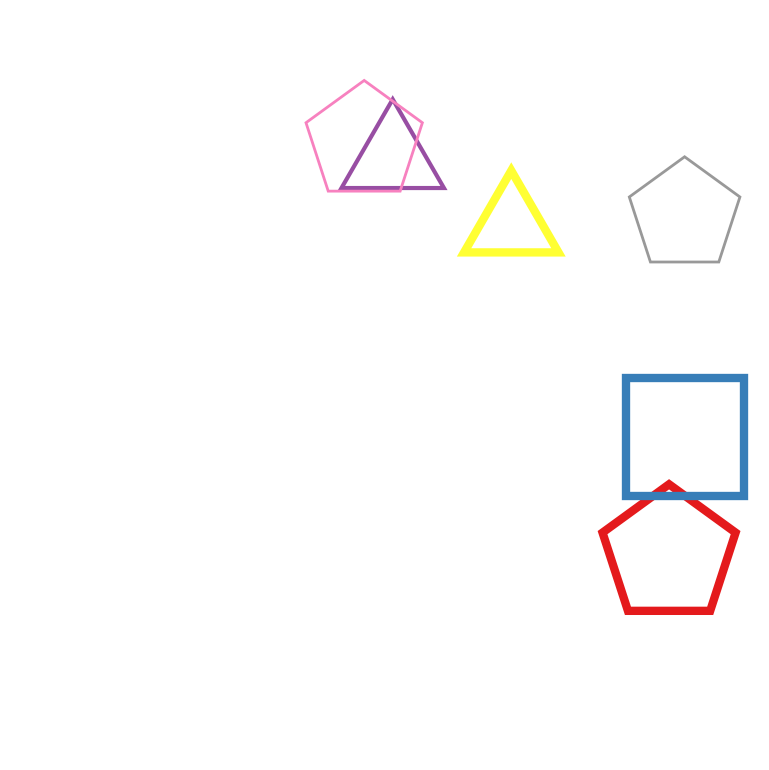[{"shape": "pentagon", "thickness": 3, "radius": 0.45, "center": [0.869, 0.28]}, {"shape": "square", "thickness": 3, "radius": 0.38, "center": [0.89, 0.433]}, {"shape": "triangle", "thickness": 1.5, "radius": 0.38, "center": [0.51, 0.794]}, {"shape": "triangle", "thickness": 3, "radius": 0.35, "center": [0.664, 0.708]}, {"shape": "pentagon", "thickness": 1, "radius": 0.4, "center": [0.473, 0.816]}, {"shape": "pentagon", "thickness": 1, "radius": 0.38, "center": [0.889, 0.721]}]